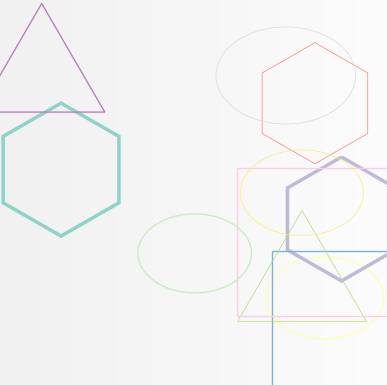[{"shape": "hexagon", "thickness": 2.5, "radius": 0.86, "center": [0.158, 0.56]}, {"shape": "oval", "thickness": 1, "radius": 0.76, "center": [0.838, 0.226]}, {"shape": "hexagon", "thickness": 2.5, "radius": 0.8, "center": [0.881, 0.431]}, {"shape": "hexagon", "thickness": 0.5, "radius": 0.79, "center": [0.813, 0.732]}, {"shape": "square", "thickness": 1, "radius": 0.94, "center": [0.891, 0.159]}, {"shape": "triangle", "thickness": 0.5, "radius": 0.96, "center": [0.779, 0.261]}, {"shape": "square", "thickness": 1, "radius": 0.96, "center": [0.805, 0.371]}, {"shape": "oval", "thickness": 0.5, "radius": 0.9, "center": [0.737, 0.804]}, {"shape": "triangle", "thickness": 1, "radius": 0.94, "center": [0.108, 0.803]}, {"shape": "oval", "thickness": 1, "radius": 0.73, "center": [0.503, 0.342]}, {"shape": "oval", "thickness": 0.5, "radius": 0.79, "center": [0.779, 0.499]}]